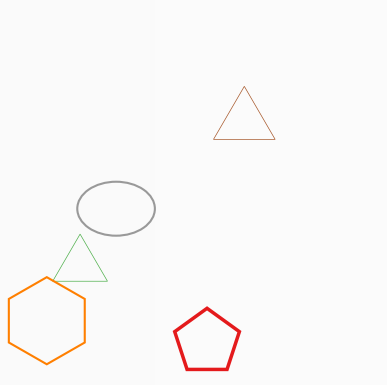[{"shape": "pentagon", "thickness": 2.5, "radius": 0.44, "center": [0.534, 0.111]}, {"shape": "triangle", "thickness": 0.5, "radius": 0.41, "center": [0.207, 0.31]}, {"shape": "hexagon", "thickness": 1.5, "radius": 0.57, "center": [0.121, 0.167]}, {"shape": "triangle", "thickness": 0.5, "radius": 0.46, "center": [0.63, 0.684]}, {"shape": "oval", "thickness": 1.5, "radius": 0.5, "center": [0.3, 0.458]}]